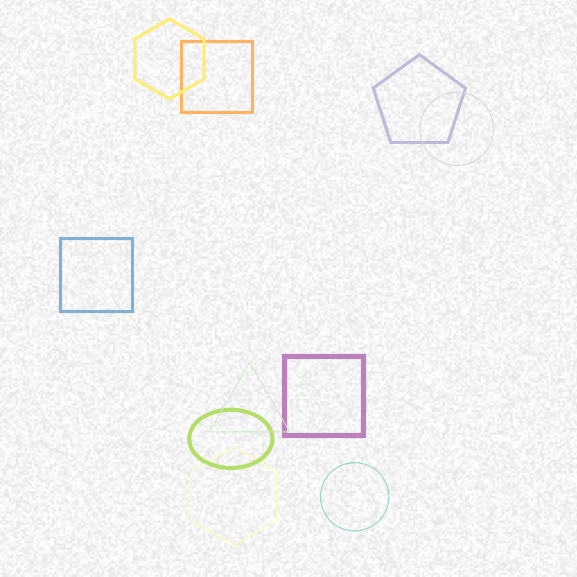[{"shape": "circle", "thickness": 0.5, "radius": 0.3, "center": [0.614, 0.139]}, {"shape": "hexagon", "thickness": 0.5, "radius": 0.43, "center": [0.405, 0.14]}, {"shape": "pentagon", "thickness": 1.5, "radius": 0.42, "center": [0.726, 0.82]}, {"shape": "square", "thickness": 1.5, "radius": 0.32, "center": [0.166, 0.524]}, {"shape": "square", "thickness": 1.5, "radius": 0.31, "center": [0.375, 0.866]}, {"shape": "oval", "thickness": 2, "radius": 0.36, "center": [0.4, 0.239]}, {"shape": "circle", "thickness": 0.5, "radius": 0.32, "center": [0.791, 0.776]}, {"shape": "square", "thickness": 2.5, "radius": 0.34, "center": [0.561, 0.314]}, {"shape": "triangle", "thickness": 0.5, "radius": 0.4, "center": [0.432, 0.291]}, {"shape": "hexagon", "thickness": 1.5, "radius": 0.35, "center": [0.293, 0.897]}]